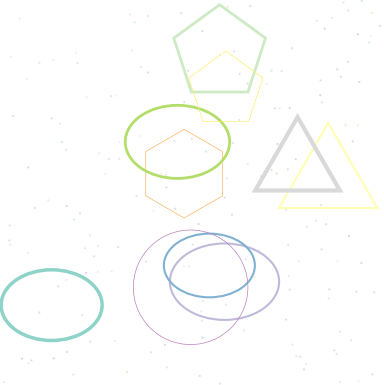[{"shape": "oval", "thickness": 2.5, "radius": 0.66, "center": [0.134, 0.207]}, {"shape": "triangle", "thickness": 1.5, "radius": 0.74, "center": [0.852, 0.533]}, {"shape": "oval", "thickness": 1.5, "radius": 0.71, "center": [0.583, 0.268]}, {"shape": "oval", "thickness": 1.5, "radius": 0.59, "center": [0.544, 0.31]}, {"shape": "hexagon", "thickness": 0.5, "radius": 0.58, "center": [0.478, 0.549]}, {"shape": "oval", "thickness": 2, "radius": 0.68, "center": [0.461, 0.631]}, {"shape": "triangle", "thickness": 3, "radius": 0.64, "center": [0.773, 0.569]}, {"shape": "circle", "thickness": 0.5, "radius": 0.74, "center": [0.495, 0.254]}, {"shape": "pentagon", "thickness": 2, "radius": 0.63, "center": [0.57, 0.862]}, {"shape": "pentagon", "thickness": 0.5, "radius": 0.51, "center": [0.587, 0.766]}]